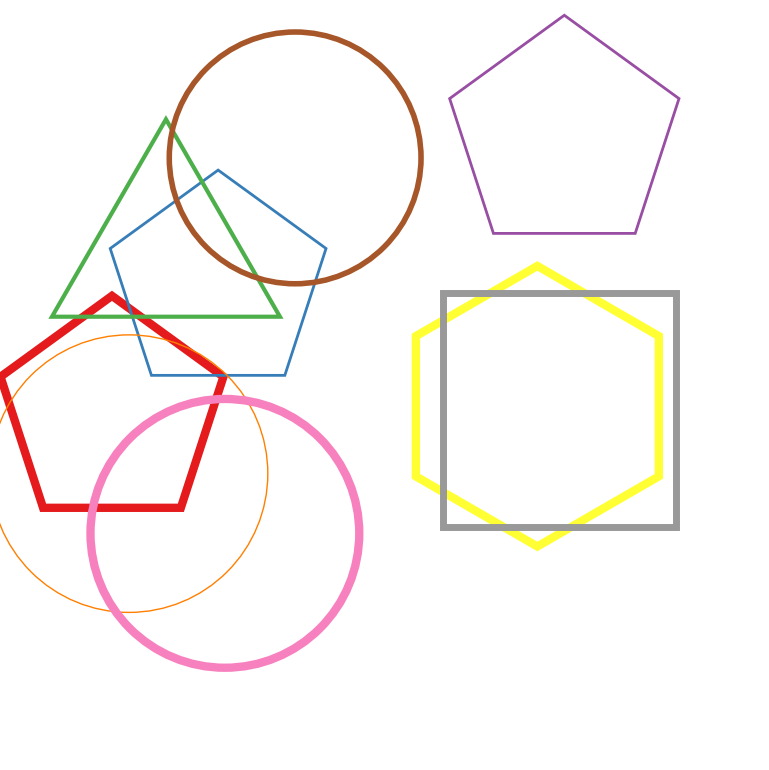[{"shape": "pentagon", "thickness": 3, "radius": 0.76, "center": [0.145, 0.464]}, {"shape": "pentagon", "thickness": 1, "radius": 0.74, "center": [0.283, 0.632]}, {"shape": "triangle", "thickness": 1.5, "radius": 0.85, "center": [0.216, 0.674]}, {"shape": "pentagon", "thickness": 1, "radius": 0.78, "center": [0.733, 0.824]}, {"shape": "circle", "thickness": 0.5, "radius": 0.9, "center": [0.168, 0.385]}, {"shape": "hexagon", "thickness": 3, "radius": 0.91, "center": [0.698, 0.472]}, {"shape": "circle", "thickness": 2, "radius": 0.82, "center": [0.383, 0.795]}, {"shape": "circle", "thickness": 3, "radius": 0.87, "center": [0.292, 0.307]}, {"shape": "square", "thickness": 2.5, "radius": 0.76, "center": [0.727, 0.467]}]